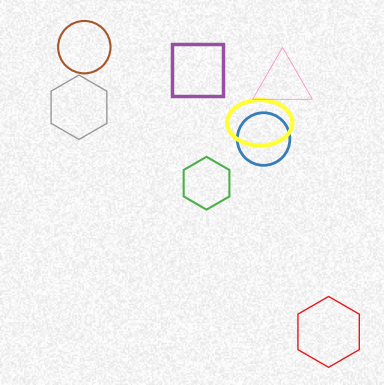[{"shape": "hexagon", "thickness": 1, "radius": 0.46, "center": [0.854, 0.138]}, {"shape": "circle", "thickness": 2, "radius": 0.34, "center": [0.685, 0.639]}, {"shape": "hexagon", "thickness": 1.5, "radius": 0.34, "center": [0.536, 0.524]}, {"shape": "square", "thickness": 2.5, "radius": 0.33, "center": [0.514, 0.818]}, {"shape": "oval", "thickness": 3, "radius": 0.42, "center": [0.675, 0.681]}, {"shape": "circle", "thickness": 1.5, "radius": 0.34, "center": [0.219, 0.878]}, {"shape": "triangle", "thickness": 0.5, "radius": 0.45, "center": [0.734, 0.787]}, {"shape": "hexagon", "thickness": 1, "radius": 0.42, "center": [0.205, 0.721]}]